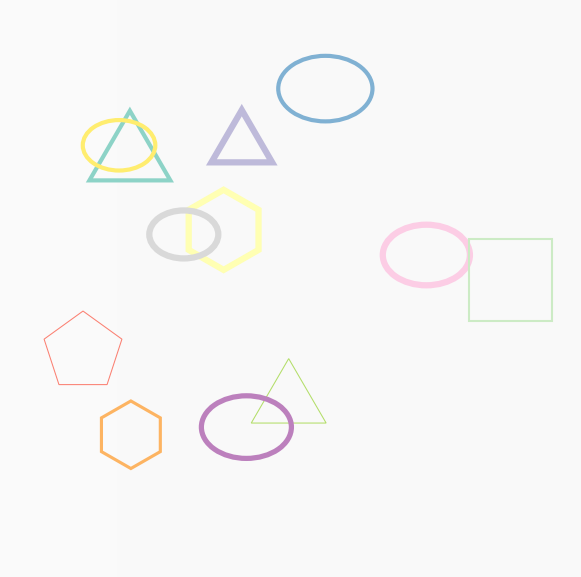[{"shape": "triangle", "thickness": 2, "radius": 0.4, "center": [0.223, 0.727]}, {"shape": "hexagon", "thickness": 3, "radius": 0.35, "center": [0.385, 0.601]}, {"shape": "triangle", "thickness": 3, "radius": 0.3, "center": [0.416, 0.748]}, {"shape": "pentagon", "thickness": 0.5, "radius": 0.35, "center": [0.143, 0.39]}, {"shape": "oval", "thickness": 2, "radius": 0.41, "center": [0.56, 0.846]}, {"shape": "hexagon", "thickness": 1.5, "radius": 0.29, "center": [0.225, 0.246]}, {"shape": "triangle", "thickness": 0.5, "radius": 0.37, "center": [0.497, 0.304]}, {"shape": "oval", "thickness": 3, "radius": 0.37, "center": [0.734, 0.558]}, {"shape": "oval", "thickness": 3, "radius": 0.3, "center": [0.316, 0.593]}, {"shape": "oval", "thickness": 2.5, "radius": 0.39, "center": [0.424, 0.26]}, {"shape": "square", "thickness": 1, "radius": 0.35, "center": [0.878, 0.514]}, {"shape": "oval", "thickness": 2, "radius": 0.31, "center": [0.205, 0.748]}]